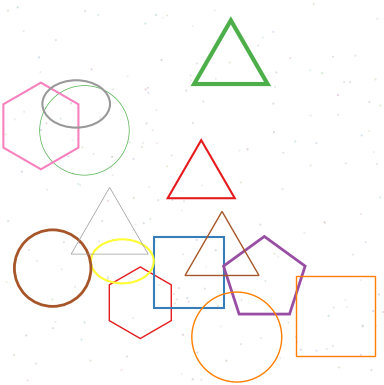[{"shape": "hexagon", "thickness": 1, "radius": 0.46, "center": [0.364, 0.214]}, {"shape": "triangle", "thickness": 1.5, "radius": 0.5, "center": [0.523, 0.535]}, {"shape": "square", "thickness": 1.5, "radius": 0.46, "center": [0.491, 0.292]}, {"shape": "triangle", "thickness": 3, "radius": 0.55, "center": [0.6, 0.837]}, {"shape": "circle", "thickness": 0.5, "radius": 0.58, "center": [0.219, 0.661]}, {"shape": "pentagon", "thickness": 2, "radius": 0.56, "center": [0.687, 0.274]}, {"shape": "circle", "thickness": 1, "radius": 0.58, "center": [0.615, 0.125]}, {"shape": "square", "thickness": 1, "radius": 0.52, "center": [0.871, 0.18]}, {"shape": "oval", "thickness": 1.5, "radius": 0.41, "center": [0.318, 0.321]}, {"shape": "triangle", "thickness": 1, "radius": 0.55, "center": [0.577, 0.34]}, {"shape": "circle", "thickness": 2, "radius": 0.5, "center": [0.137, 0.304]}, {"shape": "hexagon", "thickness": 1.5, "radius": 0.56, "center": [0.106, 0.673]}, {"shape": "oval", "thickness": 1.5, "radius": 0.44, "center": [0.198, 0.73]}, {"shape": "triangle", "thickness": 0.5, "radius": 0.58, "center": [0.285, 0.398]}]